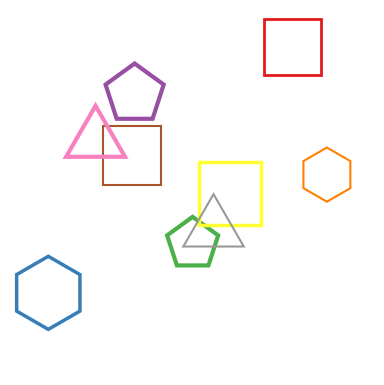[{"shape": "square", "thickness": 2, "radius": 0.37, "center": [0.759, 0.878]}, {"shape": "hexagon", "thickness": 2.5, "radius": 0.47, "center": [0.125, 0.239]}, {"shape": "pentagon", "thickness": 3, "radius": 0.35, "center": [0.5, 0.367]}, {"shape": "pentagon", "thickness": 3, "radius": 0.4, "center": [0.35, 0.756]}, {"shape": "hexagon", "thickness": 1.5, "radius": 0.35, "center": [0.849, 0.546]}, {"shape": "square", "thickness": 2.5, "radius": 0.41, "center": [0.597, 0.497]}, {"shape": "square", "thickness": 1.5, "radius": 0.38, "center": [0.343, 0.595]}, {"shape": "triangle", "thickness": 3, "radius": 0.44, "center": [0.248, 0.637]}, {"shape": "triangle", "thickness": 1.5, "radius": 0.45, "center": [0.555, 0.405]}]